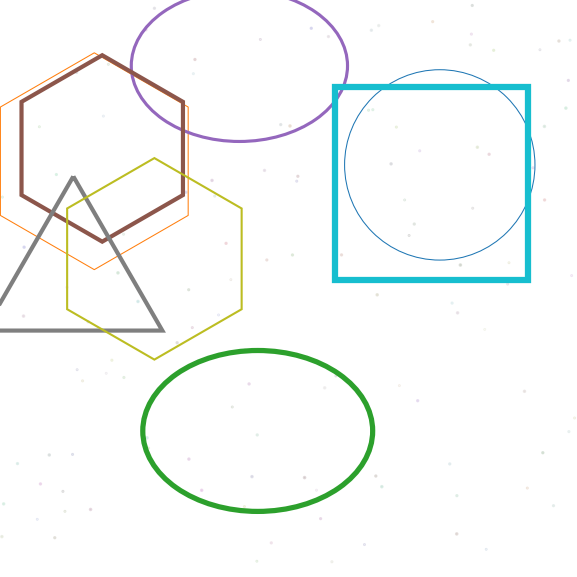[{"shape": "circle", "thickness": 0.5, "radius": 0.82, "center": [0.762, 0.714]}, {"shape": "hexagon", "thickness": 0.5, "radius": 0.94, "center": [0.163, 0.72]}, {"shape": "oval", "thickness": 2.5, "radius": 1.0, "center": [0.446, 0.253]}, {"shape": "oval", "thickness": 1.5, "radius": 0.94, "center": [0.415, 0.885]}, {"shape": "hexagon", "thickness": 2, "radius": 0.81, "center": [0.177, 0.742]}, {"shape": "triangle", "thickness": 2, "radius": 0.89, "center": [0.127, 0.516]}, {"shape": "hexagon", "thickness": 1, "radius": 0.87, "center": [0.267, 0.551]}, {"shape": "square", "thickness": 3, "radius": 0.83, "center": [0.747, 0.681]}]